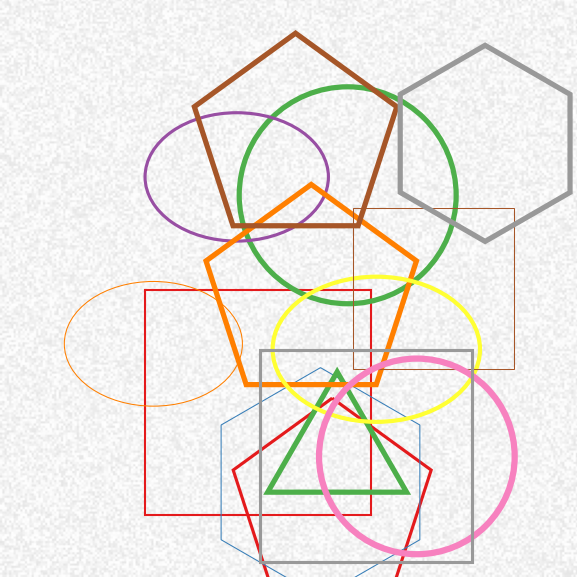[{"shape": "square", "thickness": 1, "radius": 0.98, "center": [0.447, 0.302]}, {"shape": "pentagon", "thickness": 1.5, "radius": 0.9, "center": [0.575, 0.129]}, {"shape": "hexagon", "thickness": 0.5, "radius": 0.99, "center": [0.555, 0.164]}, {"shape": "circle", "thickness": 2.5, "radius": 0.94, "center": [0.602, 0.661]}, {"shape": "triangle", "thickness": 2.5, "radius": 0.69, "center": [0.584, 0.216]}, {"shape": "oval", "thickness": 1.5, "radius": 0.79, "center": [0.41, 0.693]}, {"shape": "oval", "thickness": 0.5, "radius": 0.77, "center": [0.266, 0.404]}, {"shape": "pentagon", "thickness": 2.5, "radius": 0.96, "center": [0.539, 0.488]}, {"shape": "oval", "thickness": 2, "radius": 0.9, "center": [0.652, 0.394]}, {"shape": "pentagon", "thickness": 2.5, "radius": 0.92, "center": [0.512, 0.757]}, {"shape": "square", "thickness": 0.5, "radius": 0.69, "center": [0.751, 0.5]}, {"shape": "circle", "thickness": 3, "radius": 0.85, "center": [0.722, 0.209]}, {"shape": "hexagon", "thickness": 2.5, "radius": 0.85, "center": [0.84, 0.751]}, {"shape": "square", "thickness": 1.5, "radius": 0.92, "center": [0.633, 0.209]}]